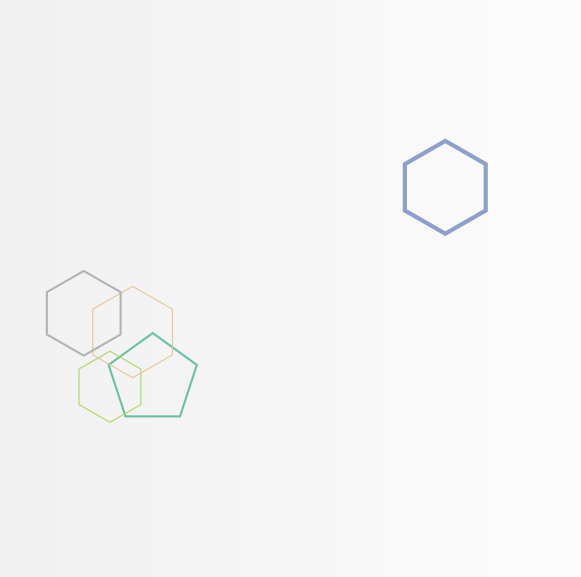[{"shape": "pentagon", "thickness": 1, "radius": 0.4, "center": [0.263, 0.343]}, {"shape": "hexagon", "thickness": 2, "radius": 0.4, "center": [0.766, 0.675]}, {"shape": "hexagon", "thickness": 0.5, "radius": 0.31, "center": [0.189, 0.329]}, {"shape": "hexagon", "thickness": 0.5, "radius": 0.4, "center": [0.228, 0.424]}, {"shape": "hexagon", "thickness": 1, "radius": 0.37, "center": [0.144, 0.457]}]